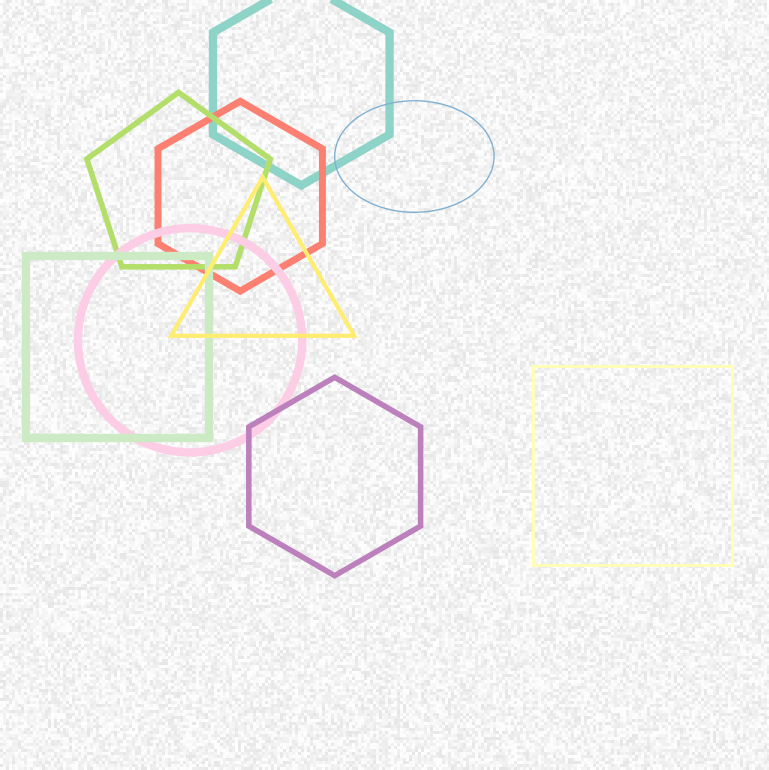[{"shape": "hexagon", "thickness": 3, "radius": 0.66, "center": [0.391, 0.892]}, {"shape": "square", "thickness": 1, "radius": 0.65, "center": [0.822, 0.395]}, {"shape": "hexagon", "thickness": 2.5, "radius": 0.62, "center": [0.312, 0.745]}, {"shape": "oval", "thickness": 0.5, "radius": 0.52, "center": [0.538, 0.797]}, {"shape": "pentagon", "thickness": 2, "radius": 0.63, "center": [0.232, 0.755]}, {"shape": "circle", "thickness": 3, "radius": 0.73, "center": [0.247, 0.558]}, {"shape": "hexagon", "thickness": 2, "radius": 0.64, "center": [0.435, 0.381]}, {"shape": "square", "thickness": 3, "radius": 0.59, "center": [0.153, 0.549]}, {"shape": "triangle", "thickness": 1.5, "radius": 0.69, "center": [0.341, 0.633]}]